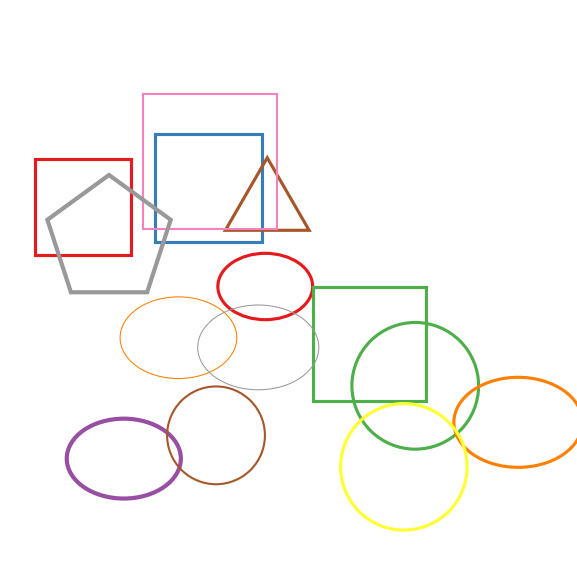[{"shape": "square", "thickness": 1.5, "radius": 0.41, "center": [0.144, 0.641]}, {"shape": "oval", "thickness": 1.5, "radius": 0.41, "center": [0.459, 0.503]}, {"shape": "square", "thickness": 1.5, "radius": 0.47, "center": [0.361, 0.674]}, {"shape": "square", "thickness": 1.5, "radius": 0.49, "center": [0.64, 0.403]}, {"shape": "circle", "thickness": 1.5, "radius": 0.55, "center": [0.719, 0.331]}, {"shape": "oval", "thickness": 2, "radius": 0.49, "center": [0.214, 0.205]}, {"shape": "oval", "thickness": 1.5, "radius": 0.56, "center": [0.897, 0.268]}, {"shape": "oval", "thickness": 0.5, "radius": 0.51, "center": [0.309, 0.414]}, {"shape": "circle", "thickness": 1.5, "radius": 0.55, "center": [0.699, 0.191]}, {"shape": "circle", "thickness": 1, "radius": 0.42, "center": [0.374, 0.245]}, {"shape": "triangle", "thickness": 1.5, "radius": 0.42, "center": [0.463, 0.642]}, {"shape": "square", "thickness": 1, "radius": 0.58, "center": [0.364, 0.719]}, {"shape": "pentagon", "thickness": 2, "radius": 0.56, "center": [0.189, 0.584]}, {"shape": "oval", "thickness": 0.5, "radius": 0.52, "center": [0.447, 0.398]}]